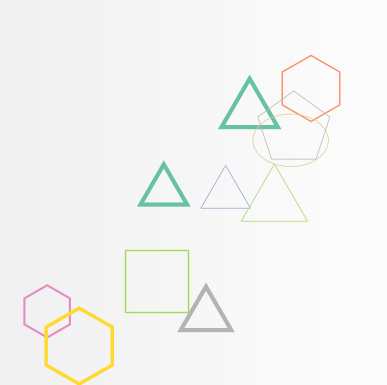[{"shape": "triangle", "thickness": 3, "radius": 0.42, "center": [0.644, 0.712]}, {"shape": "triangle", "thickness": 3, "radius": 0.35, "center": [0.423, 0.503]}, {"shape": "hexagon", "thickness": 1, "radius": 0.43, "center": [0.803, 0.77]}, {"shape": "triangle", "thickness": 0.5, "radius": 0.37, "center": [0.582, 0.496]}, {"shape": "hexagon", "thickness": 1.5, "radius": 0.34, "center": [0.122, 0.191]}, {"shape": "triangle", "thickness": 0.5, "radius": 0.49, "center": [0.708, 0.475]}, {"shape": "square", "thickness": 1, "radius": 0.4, "center": [0.405, 0.271]}, {"shape": "hexagon", "thickness": 2.5, "radius": 0.49, "center": [0.204, 0.101]}, {"shape": "oval", "thickness": 0.5, "radius": 0.49, "center": [0.75, 0.635]}, {"shape": "pentagon", "thickness": 0.5, "radius": 0.49, "center": [0.758, 0.666]}, {"shape": "triangle", "thickness": 3, "radius": 0.38, "center": [0.532, 0.18]}]